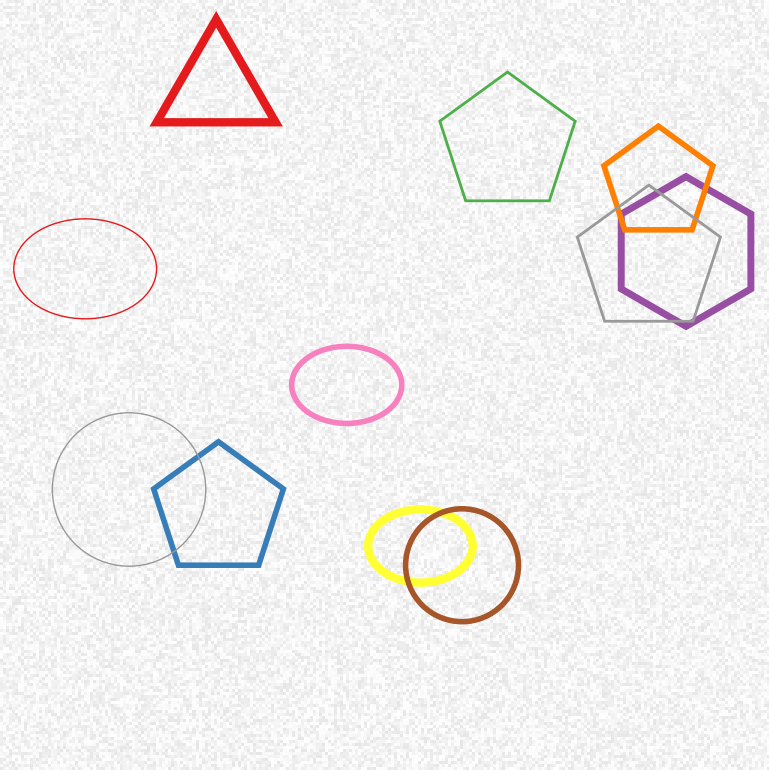[{"shape": "triangle", "thickness": 3, "radius": 0.45, "center": [0.281, 0.886]}, {"shape": "oval", "thickness": 0.5, "radius": 0.46, "center": [0.111, 0.651]}, {"shape": "pentagon", "thickness": 2, "radius": 0.44, "center": [0.284, 0.338]}, {"shape": "pentagon", "thickness": 1, "radius": 0.46, "center": [0.659, 0.814]}, {"shape": "hexagon", "thickness": 2.5, "radius": 0.49, "center": [0.891, 0.673]}, {"shape": "pentagon", "thickness": 2, "radius": 0.37, "center": [0.855, 0.762]}, {"shape": "oval", "thickness": 3, "radius": 0.34, "center": [0.546, 0.291]}, {"shape": "circle", "thickness": 2, "radius": 0.37, "center": [0.6, 0.266]}, {"shape": "oval", "thickness": 2, "radius": 0.36, "center": [0.45, 0.5]}, {"shape": "circle", "thickness": 0.5, "radius": 0.5, "center": [0.168, 0.364]}, {"shape": "pentagon", "thickness": 1, "radius": 0.49, "center": [0.843, 0.662]}]